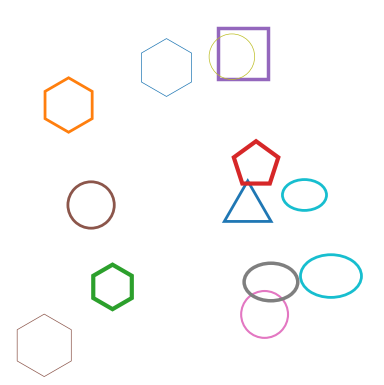[{"shape": "hexagon", "thickness": 0.5, "radius": 0.38, "center": [0.432, 0.825]}, {"shape": "triangle", "thickness": 2, "radius": 0.35, "center": [0.643, 0.46]}, {"shape": "hexagon", "thickness": 2, "radius": 0.35, "center": [0.178, 0.727]}, {"shape": "hexagon", "thickness": 3, "radius": 0.29, "center": [0.292, 0.255]}, {"shape": "pentagon", "thickness": 3, "radius": 0.3, "center": [0.665, 0.572]}, {"shape": "square", "thickness": 2.5, "radius": 0.33, "center": [0.632, 0.861]}, {"shape": "hexagon", "thickness": 0.5, "radius": 0.41, "center": [0.115, 0.103]}, {"shape": "circle", "thickness": 2, "radius": 0.3, "center": [0.237, 0.468]}, {"shape": "circle", "thickness": 1.5, "radius": 0.3, "center": [0.687, 0.183]}, {"shape": "oval", "thickness": 2.5, "radius": 0.35, "center": [0.704, 0.268]}, {"shape": "circle", "thickness": 0.5, "radius": 0.3, "center": [0.602, 0.853]}, {"shape": "oval", "thickness": 2, "radius": 0.29, "center": [0.791, 0.494]}, {"shape": "oval", "thickness": 2, "radius": 0.4, "center": [0.86, 0.283]}]